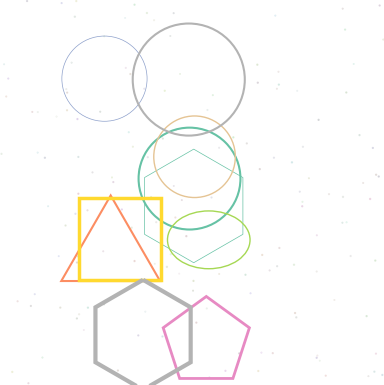[{"shape": "hexagon", "thickness": 0.5, "radius": 0.74, "center": [0.503, 0.465]}, {"shape": "circle", "thickness": 1.5, "radius": 0.66, "center": [0.492, 0.536]}, {"shape": "triangle", "thickness": 1.5, "radius": 0.74, "center": [0.287, 0.344]}, {"shape": "circle", "thickness": 0.5, "radius": 0.55, "center": [0.271, 0.796]}, {"shape": "pentagon", "thickness": 2, "radius": 0.59, "center": [0.536, 0.112]}, {"shape": "oval", "thickness": 1, "radius": 0.54, "center": [0.542, 0.377]}, {"shape": "square", "thickness": 2.5, "radius": 0.53, "center": [0.311, 0.379]}, {"shape": "circle", "thickness": 1, "radius": 0.53, "center": [0.505, 0.593]}, {"shape": "hexagon", "thickness": 3, "radius": 0.71, "center": [0.372, 0.13]}, {"shape": "circle", "thickness": 1.5, "radius": 0.73, "center": [0.49, 0.793]}]